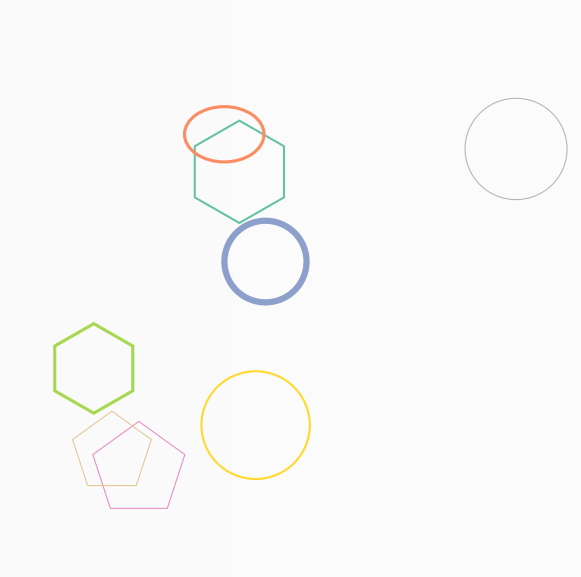[{"shape": "hexagon", "thickness": 1, "radius": 0.44, "center": [0.412, 0.702]}, {"shape": "oval", "thickness": 1.5, "radius": 0.34, "center": [0.386, 0.767]}, {"shape": "circle", "thickness": 3, "radius": 0.35, "center": [0.457, 0.546]}, {"shape": "pentagon", "thickness": 0.5, "radius": 0.42, "center": [0.239, 0.186]}, {"shape": "hexagon", "thickness": 1.5, "radius": 0.39, "center": [0.161, 0.361]}, {"shape": "circle", "thickness": 1, "radius": 0.47, "center": [0.44, 0.263]}, {"shape": "pentagon", "thickness": 0.5, "radius": 0.36, "center": [0.193, 0.216]}, {"shape": "circle", "thickness": 0.5, "radius": 0.44, "center": [0.888, 0.741]}]